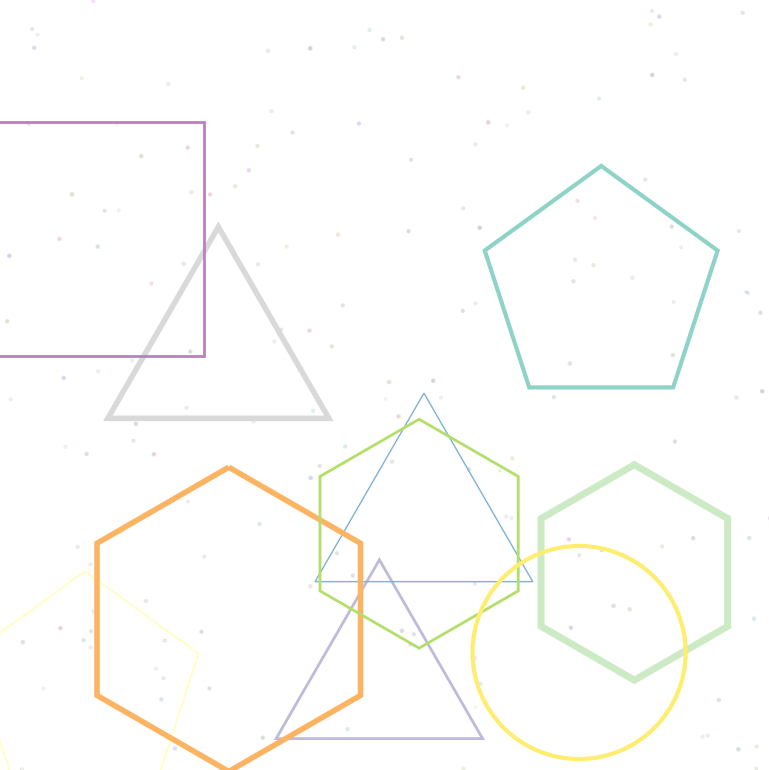[{"shape": "pentagon", "thickness": 1.5, "radius": 0.79, "center": [0.781, 0.625]}, {"shape": "pentagon", "thickness": 0.5, "radius": 0.77, "center": [0.11, 0.103]}, {"shape": "triangle", "thickness": 1, "radius": 0.77, "center": [0.493, 0.118]}, {"shape": "triangle", "thickness": 0.5, "radius": 0.82, "center": [0.551, 0.326]}, {"shape": "hexagon", "thickness": 2, "radius": 0.99, "center": [0.297, 0.196]}, {"shape": "hexagon", "thickness": 1, "radius": 0.74, "center": [0.544, 0.307]}, {"shape": "triangle", "thickness": 2, "radius": 0.83, "center": [0.284, 0.54]}, {"shape": "square", "thickness": 1, "radius": 0.76, "center": [0.113, 0.689]}, {"shape": "hexagon", "thickness": 2.5, "radius": 0.7, "center": [0.824, 0.257]}, {"shape": "circle", "thickness": 1.5, "radius": 0.69, "center": [0.752, 0.153]}]